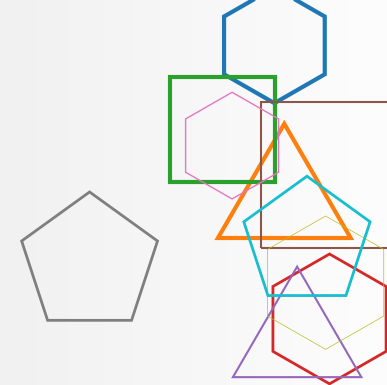[{"shape": "hexagon", "thickness": 3, "radius": 0.75, "center": [0.708, 0.882]}, {"shape": "triangle", "thickness": 3, "radius": 0.99, "center": [0.734, 0.481]}, {"shape": "square", "thickness": 3, "radius": 0.68, "center": [0.575, 0.664]}, {"shape": "hexagon", "thickness": 2, "radius": 0.84, "center": [0.85, 0.172]}, {"shape": "triangle", "thickness": 1.5, "radius": 0.96, "center": [0.767, 0.116]}, {"shape": "square", "thickness": 1.5, "radius": 0.95, "center": [0.863, 0.546]}, {"shape": "hexagon", "thickness": 1, "radius": 0.69, "center": [0.599, 0.622]}, {"shape": "pentagon", "thickness": 2, "radius": 0.92, "center": [0.231, 0.317]}, {"shape": "hexagon", "thickness": 0.5, "radius": 0.87, "center": [0.84, 0.266]}, {"shape": "pentagon", "thickness": 2, "radius": 0.86, "center": [0.792, 0.371]}]